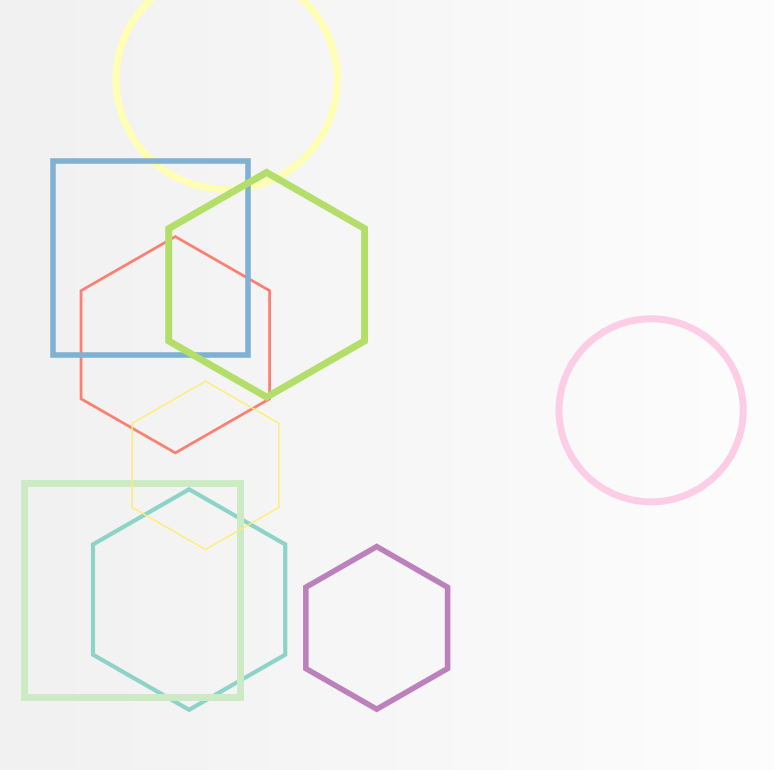[{"shape": "hexagon", "thickness": 1.5, "radius": 0.72, "center": [0.244, 0.221]}, {"shape": "circle", "thickness": 2.5, "radius": 0.71, "center": [0.292, 0.897]}, {"shape": "hexagon", "thickness": 1, "radius": 0.7, "center": [0.226, 0.552]}, {"shape": "square", "thickness": 2, "radius": 0.63, "center": [0.194, 0.665]}, {"shape": "hexagon", "thickness": 2.5, "radius": 0.73, "center": [0.344, 0.63]}, {"shape": "circle", "thickness": 2.5, "radius": 0.59, "center": [0.84, 0.467]}, {"shape": "hexagon", "thickness": 2, "radius": 0.53, "center": [0.486, 0.185]}, {"shape": "square", "thickness": 2.5, "radius": 0.7, "center": [0.171, 0.234]}, {"shape": "hexagon", "thickness": 0.5, "radius": 0.55, "center": [0.265, 0.396]}]